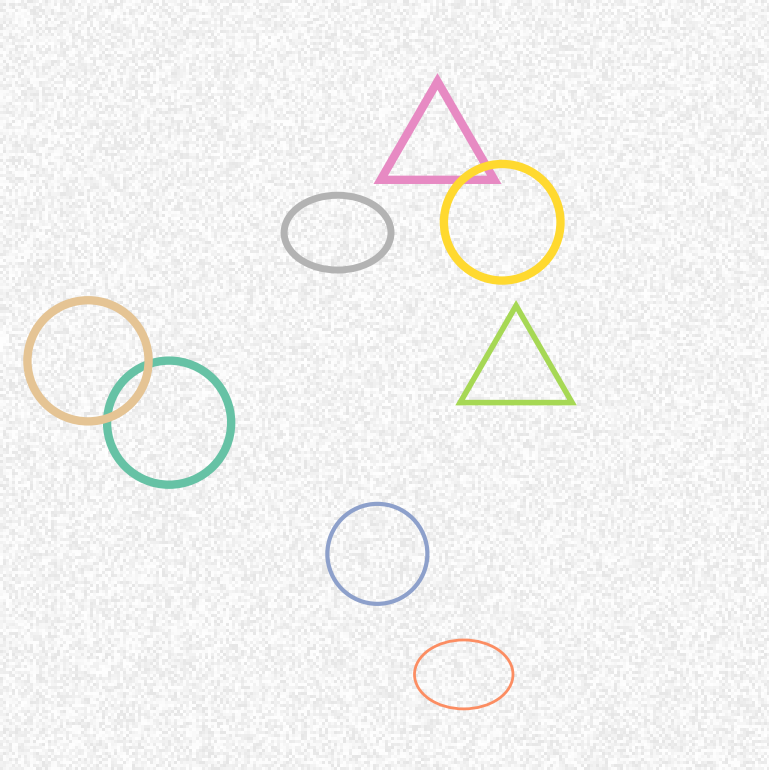[{"shape": "circle", "thickness": 3, "radius": 0.4, "center": [0.22, 0.451]}, {"shape": "oval", "thickness": 1, "radius": 0.32, "center": [0.602, 0.124]}, {"shape": "circle", "thickness": 1.5, "radius": 0.32, "center": [0.49, 0.281]}, {"shape": "triangle", "thickness": 3, "radius": 0.43, "center": [0.568, 0.809]}, {"shape": "triangle", "thickness": 2, "radius": 0.42, "center": [0.67, 0.519]}, {"shape": "circle", "thickness": 3, "radius": 0.38, "center": [0.652, 0.711]}, {"shape": "circle", "thickness": 3, "radius": 0.39, "center": [0.114, 0.531]}, {"shape": "oval", "thickness": 2.5, "radius": 0.35, "center": [0.438, 0.698]}]